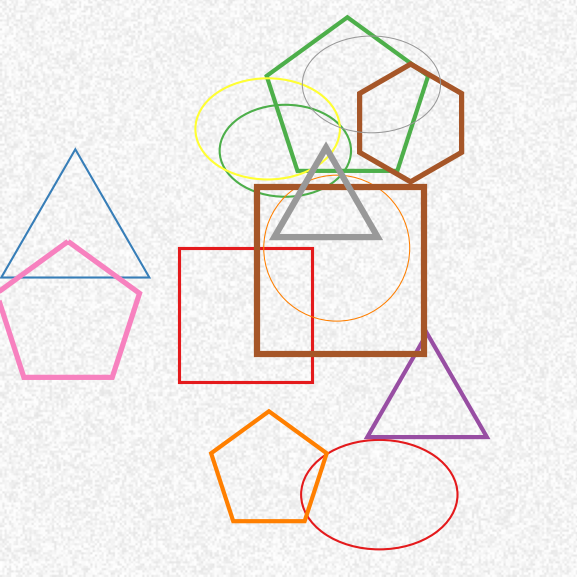[{"shape": "oval", "thickness": 1, "radius": 0.68, "center": [0.657, 0.143]}, {"shape": "square", "thickness": 1.5, "radius": 0.58, "center": [0.425, 0.454]}, {"shape": "triangle", "thickness": 1, "radius": 0.74, "center": [0.13, 0.593]}, {"shape": "oval", "thickness": 1, "radius": 0.57, "center": [0.494, 0.738]}, {"shape": "pentagon", "thickness": 2, "radius": 0.74, "center": [0.602, 0.822]}, {"shape": "triangle", "thickness": 2, "radius": 0.6, "center": [0.74, 0.302]}, {"shape": "pentagon", "thickness": 2, "radius": 0.53, "center": [0.466, 0.182]}, {"shape": "circle", "thickness": 0.5, "radius": 0.63, "center": [0.583, 0.569]}, {"shape": "oval", "thickness": 1, "radius": 0.63, "center": [0.463, 0.776]}, {"shape": "hexagon", "thickness": 2.5, "radius": 0.51, "center": [0.711, 0.786]}, {"shape": "square", "thickness": 3, "radius": 0.72, "center": [0.59, 0.531]}, {"shape": "pentagon", "thickness": 2.5, "radius": 0.65, "center": [0.118, 0.451]}, {"shape": "triangle", "thickness": 3, "radius": 0.52, "center": [0.565, 0.64]}, {"shape": "oval", "thickness": 0.5, "radius": 0.6, "center": [0.643, 0.853]}]